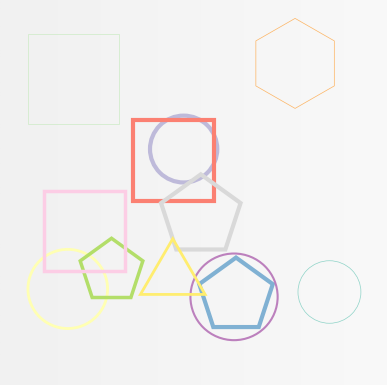[{"shape": "circle", "thickness": 0.5, "radius": 0.41, "center": [0.85, 0.242]}, {"shape": "circle", "thickness": 2, "radius": 0.51, "center": [0.175, 0.25]}, {"shape": "circle", "thickness": 3, "radius": 0.43, "center": [0.474, 0.613]}, {"shape": "square", "thickness": 3, "radius": 0.52, "center": [0.448, 0.582]}, {"shape": "pentagon", "thickness": 3, "radius": 0.5, "center": [0.609, 0.231]}, {"shape": "hexagon", "thickness": 0.5, "radius": 0.58, "center": [0.762, 0.835]}, {"shape": "pentagon", "thickness": 2.5, "radius": 0.43, "center": [0.288, 0.296]}, {"shape": "square", "thickness": 2.5, "radius": 0.52, "center": [0.218, 0.399]}, {"shape": "pentagon", "thickness": 3, "radius": 0.54, "center": [0.518, 0.439]}, {"shape": "circle", "thickness": 1.5, "radius": 0.56, "center": [0.604, 0.229]}, {"shape": "square", "thickness": 0.5, "radius": 0.59, "center": [0.189, 0.795]}, {"shape": "triangle", "thickness": 2, "radius": 0.48, "center": [0.446, 0.283]}]